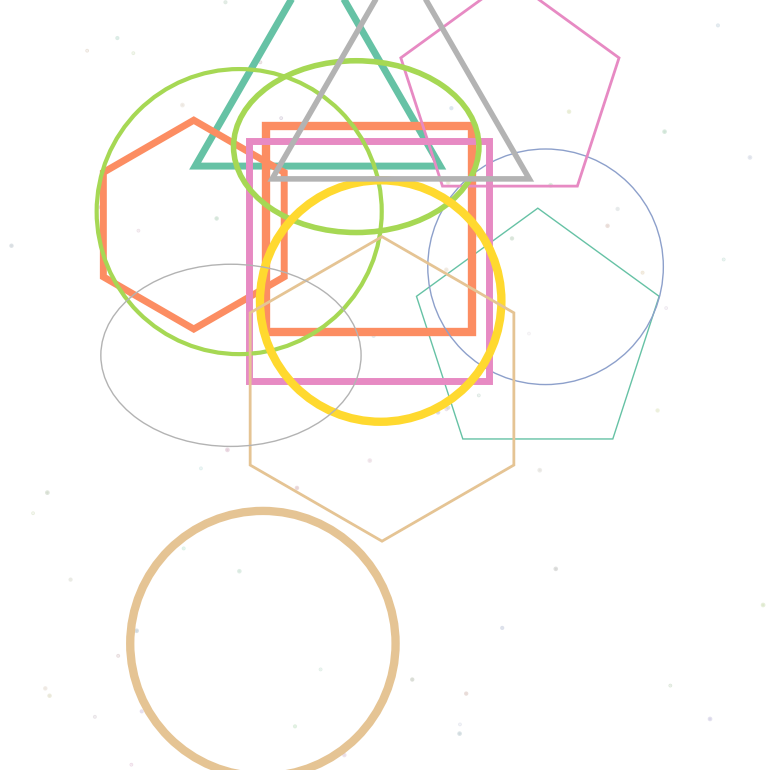[{"shape": "triangle", "thickness": 2.5, "radius": 0.92, "center": [0.413, 0.876]}, {"shape": "pentagon", "thickness": 0.5, "radius": 0.83, "center": [0.698, 0.564]}, {"shape": "square", "thickness": 3, "radius": 0.67, "center": [0.48, 0.703]}, {"shape": "hexagon", "thickness": 2.5, "radius": 0.68, "center": [0.252, 0.708]}, {"shape": "circle", "thickness": 0.5, "radius": 0.76, "center": [0.709, 0.654]}, {"shape": "pentagon", "thickness": 1, "radius": 0.74, "center": [0.662, 0.879]}, {"shape": "square", "thickness": 2.5, "radius": 0.78, "center": [0.48, 0.661]}, {"shape": "circle", "thickness": 1.5, "radius": 0.93, "center": [0.311, 0.725]}, {"shape": "oval", "thickness": 2, "radius": 0.8, "center": [0.463, 0.81]}, {"shape": "circle", "thickness": 3, "radius": 0.78, "center": [0.494, 0.609]}, {"shape": "circle", "thickness": 3, "radius": 0.86, "center": [0.341, 0.164]}, {"shape": "hexagon", "thickness": 1, "radius": 0.99, "center": [0.496, 0.495]}, {"shape": "oval", "thickness": 0.5, "radius": 0.84, "center": [0.3, 0.539]}, {"shape": "triangle", "thickness": 2, "radius": 0.96, "center": [0.52, 0.864]}]